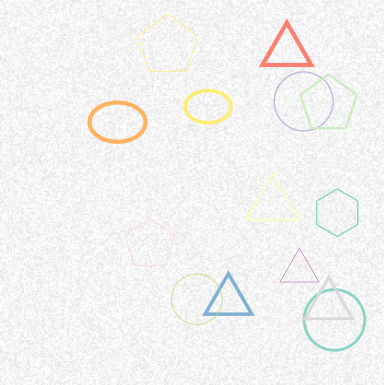[{"shape": "circle", "thickness": 2, "radius": 0.39, "center": [0.869, 0.169]}, {"shape": "hexagon", "thickness": 1, "radius": 0.31, "center": [0.876, 0.448]}, {"shape": "triangle", "thickness": 1, "radius": 0.4, "center": [0.707, 0.469]}, {"shape": "circle", "thickness": 1, "radius": 0.38, "center": [0.789, 0.737]}, {"shape": "triangle", "thickness": 3, "radius": 0.37, "center": [0.745, 0.868]}, {"shape": "triangle", "thickness": 2.5, "radius": 0.35, "center": [0.593, 0.219]}, {"shape": "oval", "thickness": 3, "radius": 0.36, "center": [0.305, 0.683]}, {"shape": "circle", "thickness": 0.5, "radius": 0.33, "center": [0.511, 0.223]}, {"shape": "pentagon", "thickness": 0.5, "radius": 0.34, "center": [0.389, 0.366]}, {"shape": "triangle", "thickness": 2, "radius": 0.36, "center": [0.854, 0.208]}, {"shape": "triangle", "thickness": 0.5, "radius": 0.29, "center": [0.778, 0.297]}, {"shape": "pentagon", "thickness": 1.5, "radius": 0.39, "center": [0.853, 0.73]}, {"shape": "pentagon", "thickness": 0.5, "radius": 0.41, "center": [0.436, 0.881]}, {"shape": "oval", "thickness": 2.5, "radius": 0.3, "center": [0.54, 0.723]}]